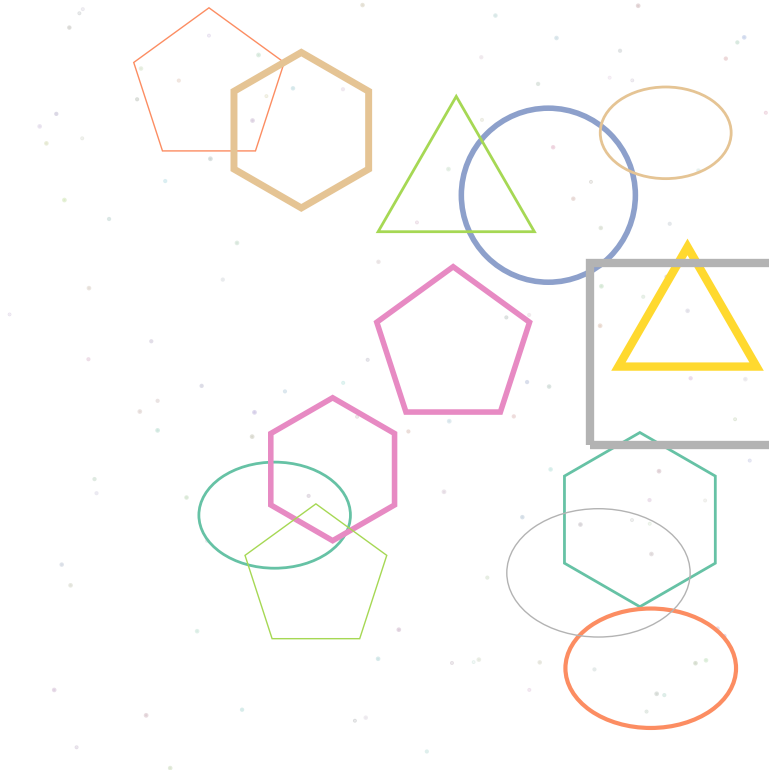[{"shape": "hexagon", "thickness": 1, "radius": 0.57, "center": [0.831, 0.325]}, {"shape": "oval", "thickness": 1, "radius": 0.49, "center": [0.357, 0.331]}, {"shape": "pentagon", "thickness": 0.5, "radius": 0.51, "center": [0.271, 0.887]}, {"shape": "oval", "thickness": 1.5, "radius": 0.55, "center": [0.845, 0.132]}, {"shape": "circle", "thickness": 2, "radius": 0.57, "center": [0.712, 0.746]}, {"shape": "pentagon", "thickness": 2, "radius": 0.52, "center": [0.589, 0.549]}, {"shape": "hexagon", "thickness": 2, "radius": 0.46, "center": [0.432, 0.391]}, {"shape": "pentagon", "thickness": 0.5, "radius": 0.48, "center": [0.41, 0.249]}, {"shape": "triangle", "thickness": 1, "radius": 0.59, "center": [0.593, 0.758]}, {"shape": "triangle", "thickness": 3, "radius": 0.52, "center": [0.893, 0.576]}, {"shape": "hexagon", "thickness": 2.5, "radius": 0.5, "center": [0.391, 0.831]}, {"shape": "oval", "thickness": 1, "radius": 0.43, "center": [0.865, 0.828]}, {"shape": "oval", "thickness": 0.5, "radius": 0.6, "center": [0.777, 0.256]}, {"shape": "square", "thickness": 3, "radius": 0.59, "center": [0.884, 0.54]}]